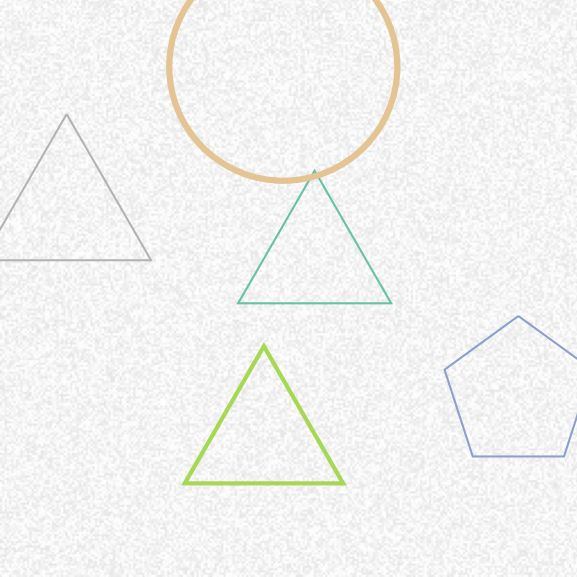[{"shape": "triangle", "thickness": 1, "radius": 0.77, "center": [0.545, 0.55]}, {"shape": "pentagon", "thickness": 1, "radius": 0.67, "center": [0.898, 0.317]}, {"shape": "triangle", "thickness": 2, "radius": 0.79, "center": [0.457, 0.241]}, {"shape": "circle", "thickness": 3, "radius": 0.99, "center": [0.491, 0.884]}, {"shape": "triangle", "thickness": 1, "radius": 0.84, "center": [0.115, 0.633]}]